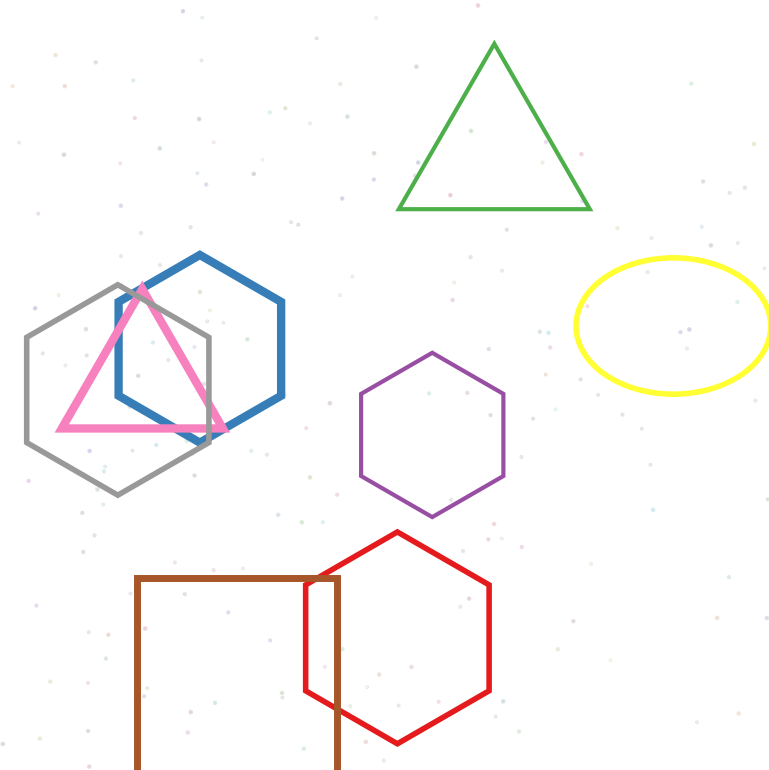[{"shape": "hexagon", "thickness": 2, "radius": 0.69, "center": [0.516, 0.172]}, {"shape": "hexagon", "thickness": 3, "radius": 0.61, "center": [0.26, 0.547]}, {"shape": "triangle", "thickness": 1.5, "radius": 0.72, "center": [0.642, 0.8]}, {"shape": "hexagon", "thickness": 1.5, "radius": 0.53, "center": [0.561, 0.435]}, {"shape": "oval", "thickness": 2, "radius": 0.63, "center": [0.875, 0.577]}, {"shape": "square", "thickness": 2.5, "radius": 0.65, "center": [0.308, 0.119]}, {"shape": "triangle", "thickness": 3, "radius": 0.6, "center": [0.185, 0.504]}, {"shape": "hexagon", "thickness": 2, "radius": 0.68, "center": [0.153, 0.494]}]